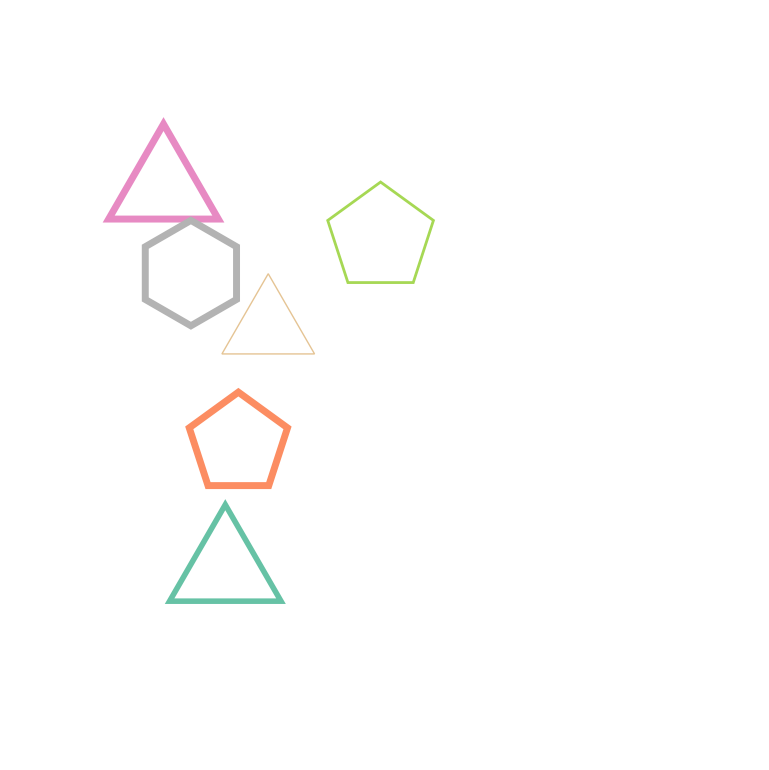[{"shape": "triangle", "thickness": 2, "radius": 0.42, "center": [0.293, 0.261]}, {"shape": "pentagon", "thickness": 2.5, "radius": 0.34, "center": [0.31, 0.424]}, {"shape": "triangle", "thickness": 2.5, "radius": 0.41, "center": [0.212, 0.757]}, {"shape": "pentagon", "thickness": 1, "radius": 0.36, "center": [0.494, 0.691]}, {"shape": "triangle", "thickness": 0.5, "radius": 0.35, "center": [0.348, 0.575]}, {"shape": "hexagon", "thickness": 2.5, "radius": 0.34, "center": [0.248, 0.645]}]